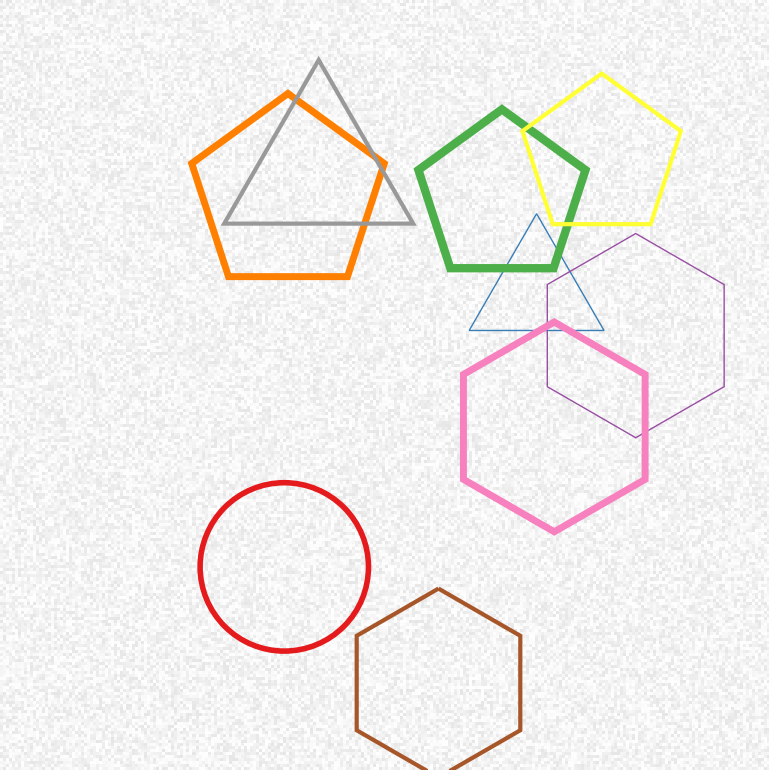[{"shape": "circle", "thickness": 2, "radius": 0.55, "center": [0.369, 0.264]}, {"shape": "triangle", "thickness": 0.5, "radius": 0.51, "center": [0.697, 0.621]}, {"shape": "pentagon", "thickness": 3, "radius": 0.57, "center": [0.652, 0.744]}, {"shape": "hexagon", "thickness": 0.5, "radius": 0.66, "center": [0.826, 0.564]}, {"shape": "pentagon", "thickness": 2.5, "radius": 0.66, "center": [0.374, 0.747]}, {"shape": "pentagon", "thickness": 1.5, "radius": 0.54, "center": [0.781, 0.796]}, {"shape": "hexagon", "thickness": 1.5, "radius": 0.61, "center": [0.569, 0.113]}, {"shape": "hexagon", "thickness": 2.5, "radius": 0.68, "center": [0.72, 0.446]}, {"shape": "triangle", "thickness": 1.5, "radius": 0.71, "center": [0.414, 0.78]}]